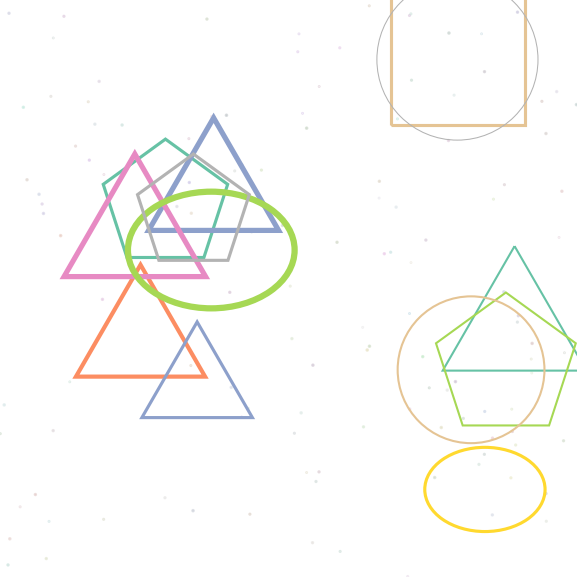[{"shape": "triangle", "thickness": 1, "radius": 0.72, "center": [0.891, 0.429]}, {"shape": "pentagon", "thickness": 1.5, "radius": 0.57, "center": [0.286, 0.645]}, {"shape": "triangle", "thickness": 2, "radius": 0.65, "center": [0.243, 0.412]}, {"shape": "triangle", "thickness": 2.5, "radius": 0.65, "center": [0.37, 0.665]}, {"shape": "triangle", "thickness": 1.5, "radius": 0.55, "center": [0.341, 0.331]}, {"shape": "triangle", "thickness": 2.5, "radius": 0.71, "center": [0.233, 0.591]}, {"shape": "pentagon", "thickness": 1, "radius": 0.64, "center": [0.876, 0.365]}, {"shape": "oval", "thickness": 3, "radius": 0.72, "center": [0.366, 0.566]}, {"shape": "oval", "thickness": 1.5, "radius": 0.52, "center": [0.84, 0.152]}, {"shape": "circle", "thickness": 1, "radius": 0.64, "center": [0.816, 0.359]}, {"shape": "square", "thickness": 1.5, "radius": 0.58, "center": [0.794, 0.9]}, {"shape": "pentagon", "thickness": 1.5, "radius": 0.51, "center": [0.335, 0.631]}, {"shape": "circle", "thickness": 0.5, "radius": 0.7, "center": [0.792, 0.896]}]